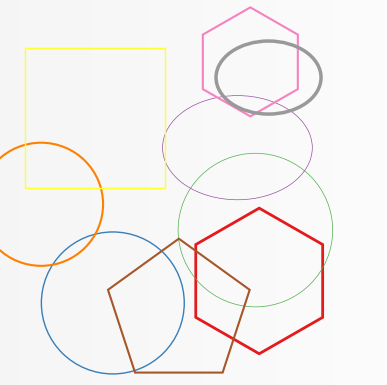[{"shape": "hexagon", "thickness": 2, "radius": 0.95, "center": [0.669, 0.27]}, {"shape": "circle", "thickness": 1, "radius": 0.92, "center": [0.291, 0.213]}, {"shape": "circle", "thickness": 0.5, "radius": 1.0, "center": [0.659, 0.402]}, {"shape": "oval", "thickness": 0.5, "radius": 0.97, "center": [0.613, 0.616]}, {"shape": "circle", "thickness": 1.5, "radius": 0.8, "center": [0.106, 0.469]}, {"shape": "square", "thickness": 1, "radius": 0.91, "center": [0.245, 0.694]}, {"shape": "pentagon", "thickness": 1.5, "radius": 0.96, "center": [0.462, 0.188]}, {"shape": "hexagon", "thickness": 1.5, "radius": 0.71, "center": [0.646, 0.839]}, {"shape": "oval", "thickness": 2.5, "radius": 0.68, "center": [0.693, 0.799]}]